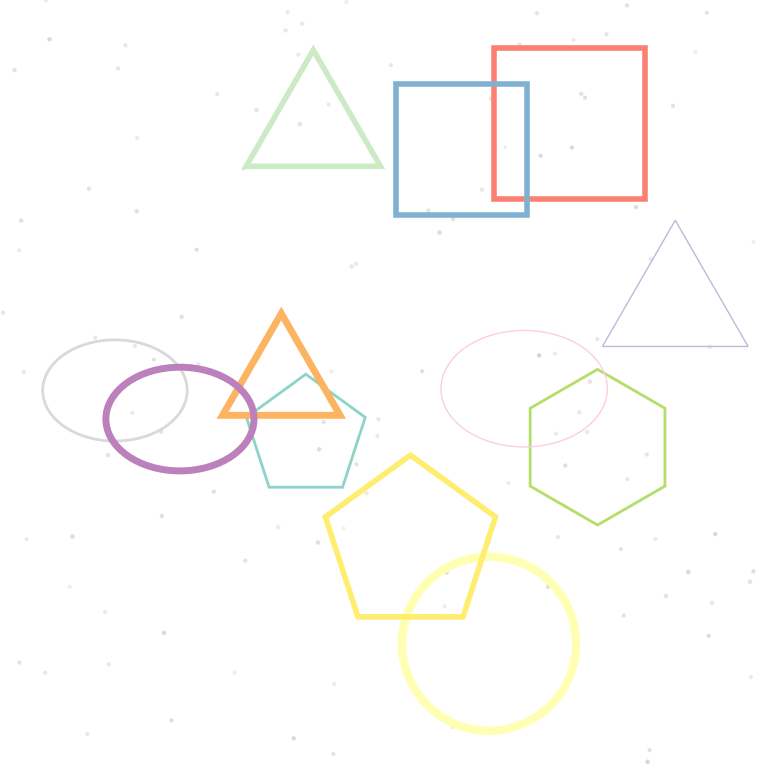[{"shape": "pentagon", "thickness": 1, "radius": 0.41, "center": [0.397, 0.433]}, {"shape": "circle", "thickness": 3, "radius": 0.56, "center": [0.635, 0.164]}, {"shape": "triangle", "thickness": 0.5, "radius": 0.55, "center": [0.877, 0.605]}, {"shape": "square", "thickness": 2, "radius": 0.49, "center": [0.74, 0.839]}, {"shape": "square", "thickness": 2, "radius": 0.43, "center": [0.599, 0.806]}, {"shape": "triangle", "thickness": 2.5, "radius": 0.44, "center": [0.365, 0.505]}, {"shape": "hexagon", "thickness": 1, "radius": 0.51, "center": [0.776, 0.419]}, {"shape": "oval", "thickness": 0.5, "radius": 0.54, "center": [0.681, 0.495]}, {"shape": "oval", "thickness": 1, "radius": 0.47, "center": [0.149, 0.493]}, {"shape": "oval", "thickness": 2.5, "radius": 0.48, "center": [0.234, 0.456]}, {"shape": "triangle", "thickness": 2, "radius": 0.5, "center": [0.407, 0.834]}, {"shape": "pentagon", "thickness": 2, "radius": 0.58, "center": [0.533, 0.293]}]